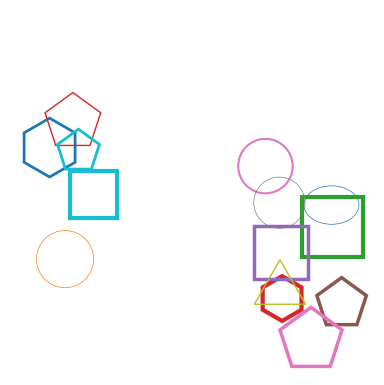[{"shape": "oval", "thickness": 0.5, "radius": 0.36, "center": [0.861, 0.467]}, {"shape": "hexagon", "thickness": 2, "radius": 0.38, "center": [0.129, 0.617]}, {"shape": "circle", "thickness": 0.5, "radius": 0.37, "center": [0.169, 0.327]}, {"shape": "square", "thickness": 3, "radius": 0.39, "center": [0.864, 0.41]}, {"shape": "hexagon", "thickness": 3, "radius": 0.29, "center": [0.733, 0.225]}, {"shape": "pentagon", "thickness": 1, "radius": 0.38, "center": [0.189, 0.684]}, {"shape": "square", "thickness": 2.5, "radius": 0.35, "center": [0.73, 0.344]}, {"shape": "pentagon", "thickness": 2.5, "radius": 0.34, "center": [0.887, 0.211]}, {"shape": "pentagon", "thickness": 2.5, "radius": 0.42, "center": [0.808, 0.117]}, {"shape": "circle", "thickness": 1.5, "radius": 0.35, "center": [0.689, 0.569]}, {"shape": "circle", "thickness": 0.5, "radius": 0.33, "center": [0.726, 0.473]}, {"shape": "triangle", "thickness": 1, "radius": 0.38, "center": [0.727, 0.248]}, {"shape": "pentagon", "thickness": 2, "radius": 0.29, "center": [0.204, 0.607]}, {"shape": "square", "thickness": 3, "radius": 0.31, "center": [0.242, 0.495]}]